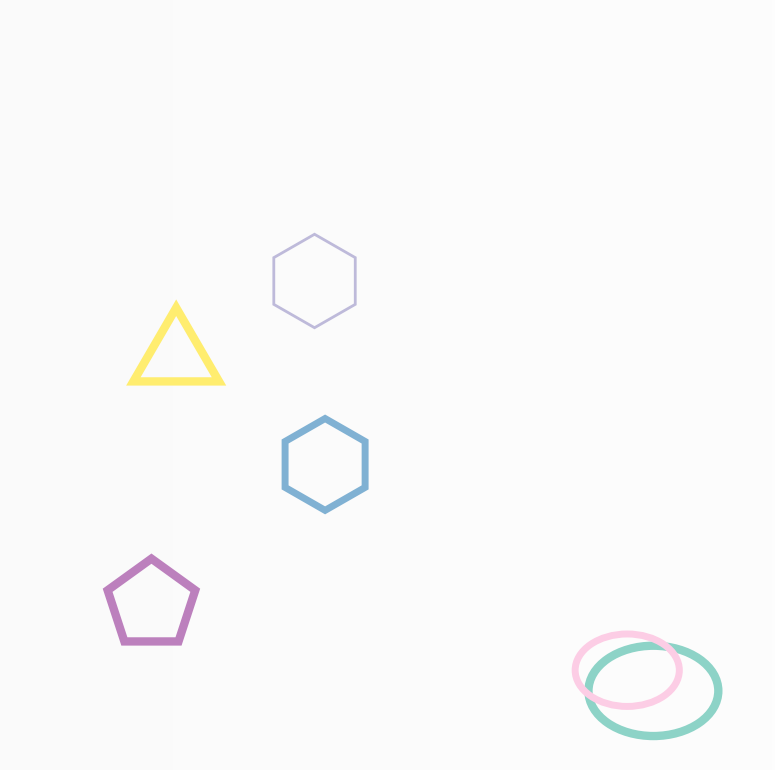[{"shape": "oval", "thickness": 3, "radius": 0.42, "center": [0.843, 0.103]}, {"shape": "hexagon", "thickness": 1, "radius": 0.3, "center": [0.406, 0.635]}, {"shape": "hexagon", "thickness": 2.5, "radius": 0.3, "center": [0.419, 0.397]}, {"shape": "oval", "thickness": 2.5, "radius": 0.34, "center": [0.809, 0.13]}, {"shape": "pentagon", "thickness": 3, "radius": 0.3, "center": [0.195, 0.215]}, {"shape": "triangle", "thickness": 3, "radius": 0.32, "center": [0.227, 0.537]}]